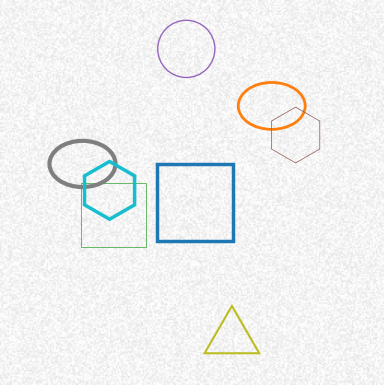[{"shape": "square", "thickness": 2.5, "radius": 0.5, "center": [0.507, 0.474]}, {"shape": "oval", "thickness": 2, "radius": 0.43, "center": [0.706, 0.725]}, {"shape": "square", "thickness": 0.5, "radius": 0.42, "center": [0.295, 0.441]}, {"shape": "circle", "thickness": 1, "radius": 0.37, "center": [0.484, 0.873]}, {"shape": "hexagon", "thickness": 0.5, "radius": 0.36, "center": [0.768, 0.649]}, {"shape": "oval", "thickness": 3, "radius": 0.43, "center": [0.214, 0.574]}, {"shape": "triangle", "thickness": 1.5, "radius": 0.41, "center": [0.602, 0.123]}, {"shape": "hexagon", "thickness": 2.5, "radius": 0.38, "center": [0.285, 0.506]}]